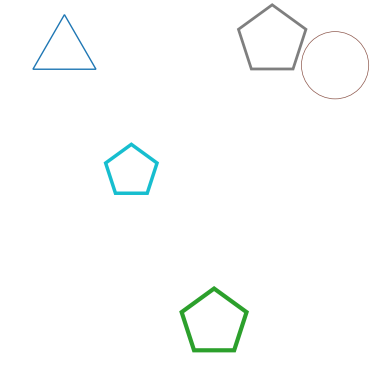[{"shape": "triangle", "thickness": 1, "radius": 0.47, "center": [0.167, 0.867]}, {"shape": "pentagon", "thickness": 3, "radius": 0.44, "center": [0.556, 0.162]}, {"shape": "circle", "thickness": 0.5, "radius": 0.44, "center": [0.87, 0.831]}, {"shape": "pentagon", "thickness": 2, "radius": 0.46, "center": [0.707, 0.895]}, {"shape": "pentagon", "thickness": 2.5, "radius": 0.35, "center": [0.341, 0.555]}]